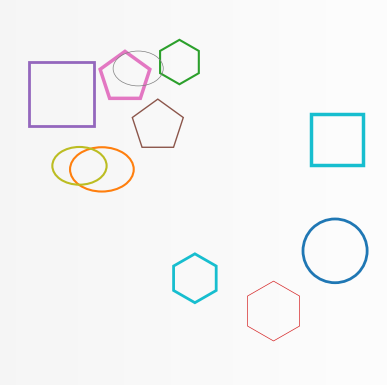[{"shape": "circle", "thickness": 2, "radius": 0.41, "center": [0.865, 0.348]}, {"shape": "oval", "thickness": 1.5, "radius": 0.41, "center": [0.263, 0.56]}, {"shape": "hexagon", "thickness": 1.5, "radius": 0.29, "center": [0.463, 0.839]}, {"shape": "hexagon", "thickness": 0.5, "radius": 0.39, "center": [0.706, 0.192]}, {"shape": "square", "thickness": 2, "radius": 0.42, "center": [0.158, 0.755]}, {"shape": "pentagon", "thickness": 1, "radius": 0.35, "center": [0.407, 0.673]}, {"shape": "pentagon", "thickness": 2.5, "radius": 0.34, "center": [0.323, 0.799]}, {"shape": "oval", "thickness": 0.5, "radius": 0.32, "center": [0.357, 0.822]}, {"shape": "oval", "thickness": 1.5, "radius": 0.35, "center": [0.205, 0.569]}, {"shape": "square", "thickness": 2.5, "radius": 0.33, "center": [0.87, 0.639]}, {"shape": "hexagon", "thickness": 2, "radius": 0.32, "center": [0.503, 0.277]}]